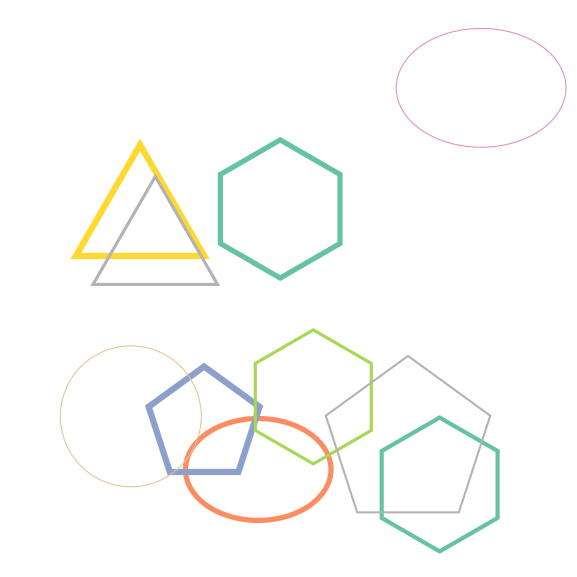[{"shape": "hexagon", "thickness": 2, "radius": 0.58, "center": [0.761, 0.16]}, {"shape": "hexagon", "thickness": 2.5, "radius": 0.6, "center": [0.485, 0.637]}, {"shape": "oval", "thickness": 2.5, "radius": 0.63, "center": [0.447, 0.186]}, {"shape": "pentagon", "thickness": 3, "radius": 0.5, "center": [0.353, 0.264]}, {"shape": "oval", "thickness": 0.5, "radius": 0.73, "center": [0.833, 0.847]}, {"shape": "hexagon", "thickness": 1.5, "radius": 0.58, "center": [0.543, 0.312]}, {"shape": "triangle", "thickness": 3, "radius": 0.64, "center": [0.243, 0.62]}, {"shape": "circle", "thickness": 0.5, "radius": 0.61, "center": [0.227, 0.278]}, {"shape": "triangle", "thickness": 1.5, "radius": 0.62, "center": [0.269, 0.569]}, {"shape": "pentagon", "thickness": 1, "radius": 0.75, "center": [0.707, 0.233]}]